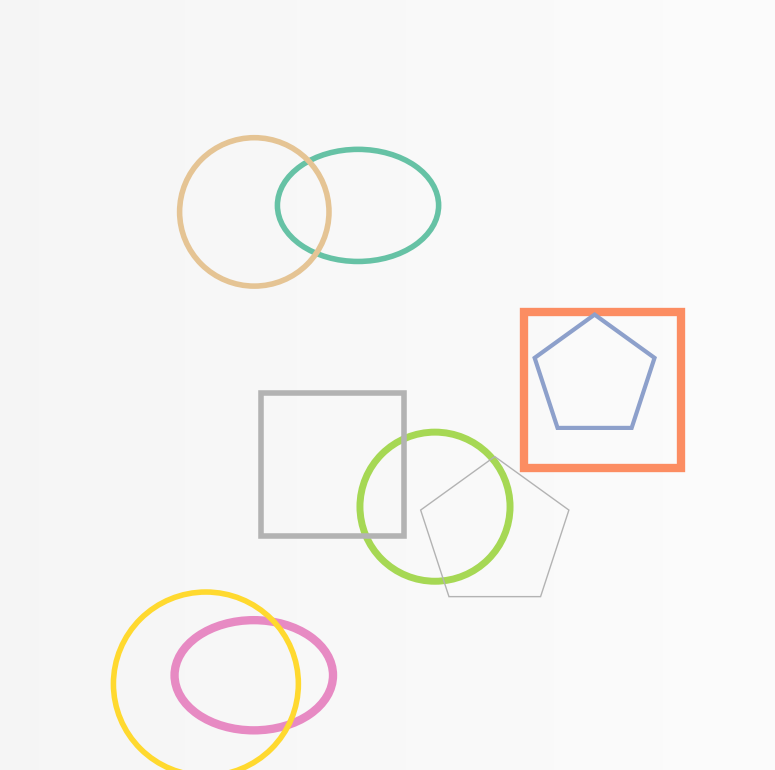[{"shape": "oval", "thickness": 2, "radius": 0.52, "center": [0.462, 0.733]}, {"shape": "square", "thickness": 3, "radius": 0.51, "center": [0.777, 0.493]}, {"shape": "pentagon", "thickness": 1.5, "radius": 0.41, "center": [0.767, 0.51]}, {"shape": "oval", "thickness": 3, "radius": 0.51, "center": [0.327, 0.123]}, {"shape": "circle", "thickness": 2.5, "radius": 0.48, "center": [0.561, 0.342]}, {"shape": "circle", "thickness": 2, "radius": 0.6, "center": [0.266, 0.112]}, {"shape": "circle", "thickness": 2, "radius": 0.48, "center": [0.328, 0.725]}, {"shape": "pentagon", "thickness": 0.5, "radius": 0.5, "center": [0.638, 0.307]}, {"shape": "square", "thickness": 2, "radius": 0.46, "center": [0.429, 0.397]}]